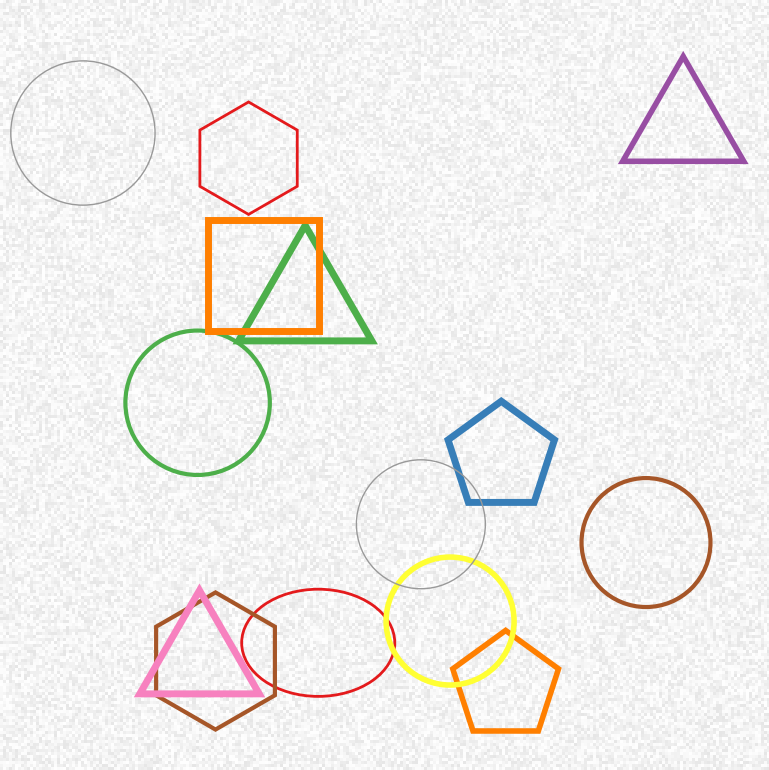[{"shape": "hexagon", "thickness": 1, "radius": 0.37, "center": [0.323, 0.795]}, {"shape": "oval", "thickness": 1, "radius": 0.5, "center": [0.413, 0.165]}, {"shape": "pentagon", "thickness": 2.5, "radius": 0.36, "center": [0.651, 0.406]}, {"shape": "triangle", "thickness": 2.5, "radius": 0.5, "center": [0.396, 0.607]}, {"shape": "circle", "thickness": 1.5, "radius": 0.47, "center": [0.257, 0.477]}, {"shape": "triangle", "thickness": 2, "radius": 0.45, "center": [0.887, 0.836]}, {"shape": "pentagon", "thickness": 2, "radius": 0.36, "center": [0.657, 0.109]}, {"shape": "square", "thickness": 2.5, "radius": 0.36, "center": [0.342, 0.642]}, {"shape": "circle", "thickness": 2, "radius": 0.42, "center": [0.585, 0.193]}, {"shape": "circle", "thickness": 1.5, "radius": 0.42, "center": [0.839, 0.295]}, {"shape": "hexagon", "thickness": 1.5, "radius": 0.45, "center": [0.28, 0.142]}, {"shape": "triangle", "thickness": 2.5, "radius": 0.45, "center": [0.259, 0.144]}, {"shape": "circle", "thickness": 0.5, "radius": 0.47, "center": [0.108, 0.827]}, {"shape": "circle", "thickness": 0.5, "radius": 0.42, "center": [0.547, 0.319]}]